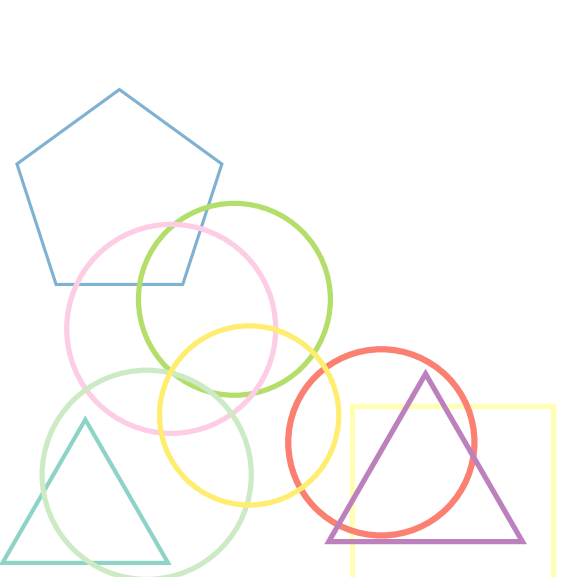[{"shape": "triangle", "thickness": 2, "radius": 0.83, "center": [0.148, 0.107]}, {"shape": "square", "thickness": 2.5, "radius": 0.87, "center": [0.783, 0.122]}, {"shape": "circle", "thickness": 3, "radius": 0.81, "center": [0.66, 0.233]}, {"shape": "pentagon", "thickness": 1.5, "radius": 0.93, "center": [0.207, 0.658]}, {"shape": "circle", "thickness": 2.5, "radius": 0.83, "center": [0.406, 0.481]}, {"shape": "circle", "thickness": 2.5, "radius": 0.9, "center": [0.296, 0.43]}, {"shape": "triangle", "thickness": 2.5, "radius": 0.97, "center": [0.737, 0.158]}, {"shape": "circle", "thickness": 2.5, "radius": 0.91, "center": [0.254, 0.177]}, {"shape": "circle", "thickness": 2.5, "radius": 0.78, "center": [0.431, 0.28]}]